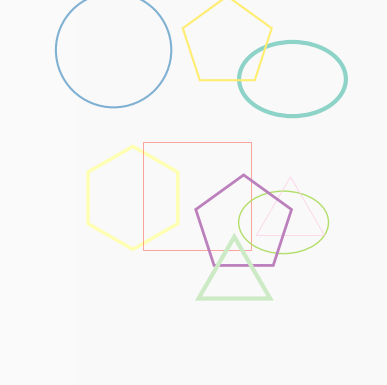[{"shape": "oval", "thickness": 3, "radius": 0.69, "center": [0.755, 0.795]}, {"shape": "hexagon", "thickness": 2.5, "radius": 0.67, "center": [0.343, 0.486]}, {"shape": "square", "thickness": 0.5, "radius": 0.7, "center": [0.508, 0.49]}, {"shape": "circle", "thickness": 1.5, "radius": 0.74, "center": [0.293, 0.87]}, {"shape": "oval", "thickness": 1, "radius": 0.58, "center": [0.732, 0.422]}, {"shape": "triangle", "thickness": 0.5, "radius": 0.51, "center": [0.75, 0.439]}, {"shape": "pentagon", "thickness": 2, "radius": 0.65, "center": [0.629, 0.416]}, {"shape": "triangle", "thickness": 3, "radius": 0.53, "center": [0.605, 0.278]}, {"shape": "pentagon", "thickness": 1.5, "radius": 0.6, "center": [0.587, 0.889]}]